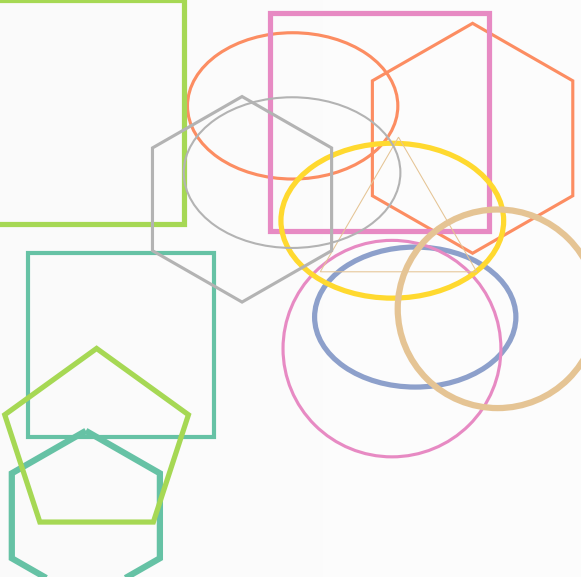[{"shape": "hexagon", "thickness": 3, "radius": 0.74, "center": [0.148, 0.106]}, {"shape": "square", "thickness": 2, "radius": 0.8, "center": [0.208, 0.402]}, {"shape": "hexagon", "thickness": 1.5, "radius": 1.0, "center": [0.813, 0.76]}, {"shape": "oval", "thickness": 1.5, "radius": 0.9, "center": [0.504, 0.816]}, {"shape": "oval", "thickness": 2.5, "radius": 0.87, "center": [0.714, 0.45]}, {"shape": "square", "thickness": 2.5, "radius": 0.94, "center": [0.653, 0.788]}, {"shape": "circle", "thickness": 1.5, "radius": 0.94, "center": [0.674, 0.395]}, {"shape": "square", "thickness": 2.5, "radius": 0.97, "center": [0.123, 0.806]}, {"shape": "pentagon", "thickness": 2.5, "radius": 0.83, "center": [0.166, 0.23]}, {"shape": "oval", "thickness": 2.5, "radius": 0.96, "center": [0.675, 0.617]}, {"shape": "triangle", "thickness": 0.5, "radius": 0.78, "center": [0.686, 0.606]}, {"shape": "circle", "thickness": 3, "radius": 0.86, "center": [0.856, 0.464]}, {"shape": "oval", "thickness": 1, "radius": 0.93, "center": [0.502, 0.7]}, {"shape": "hexagon", "thickness": 1.5, "radius": 0.89, "center": [0.416, 0.654]}]